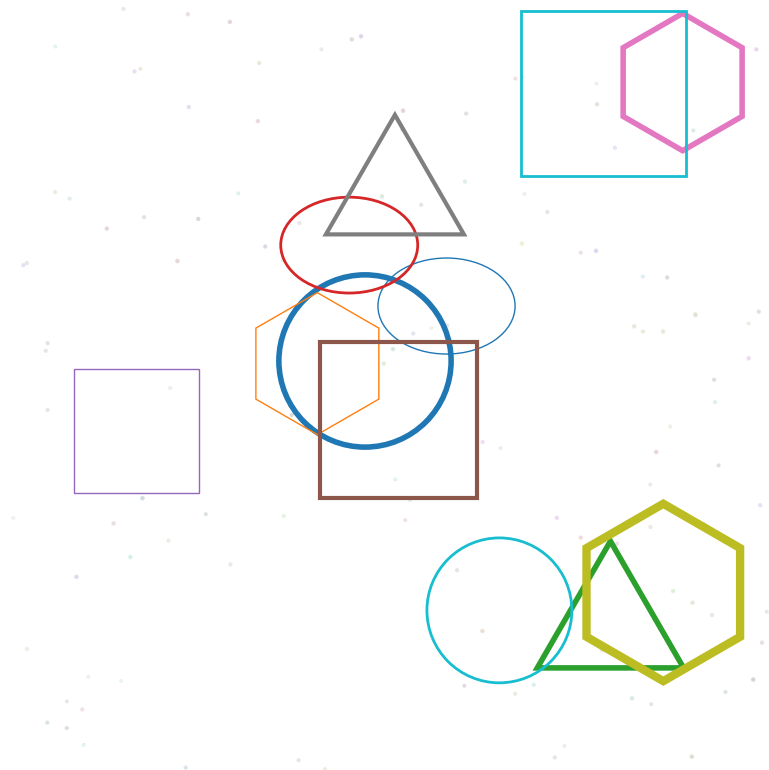[{"shape": "oval", "thickness": 0.5, "radius": 0.45, "center": [0.58, 0.603]}, {"shape": "circle", "thickness": 2, "radius": 0.56, "center": [0.474, 0.531]}, {"shape": "hexagon", "thickness": 0.5, "radius": 0.46, "center": [0.412, 0.528]}, {"shape": "triangle", "thickness": 2, "radius": 0.55, "center": [0.793, 0.187]}, {"shape": "oval", "thickness": 1, "radius": 0.44, "center": [0.454, 0.682]}, {"shape": "square", "thickness": 0.5, "radius": 0.41, "center": [0.177, 0.44]}, {"shape": "square", "thickness": 1.5, "radius": 0.51, "center": [0.517, 0.455]}, {"shape": "hexagon", "thickness": 2, "radius": 0.45, "center": [0.887, 0.893]}, {"shape": "triangle", "thickness": 1.5, "radius": 0.52, "center": [0.513, 0.747]}, {"shape": "hexagon", "thickness": 3, "radius": 0.58, "center": [0.861, 0.231]}, {"shape": "circle", "thickness": 1, "radius": 0.47, "center": [0.649, 0.207]}, {"shape": "square", "thickness": 1, "radius": 0.54, "center": [0.783, 0.878]}]